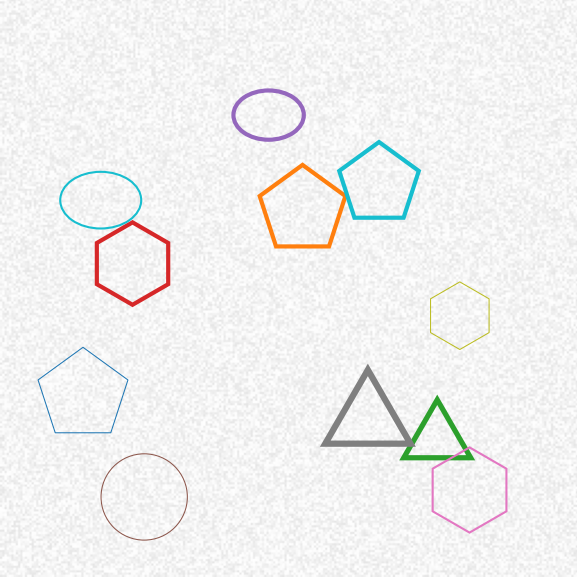[{"shape": "pentagon", "thickness": 0.5, "radius": 0.41, "center": [0.144, 0.316]}, {"shape": "pentagon", "thickness": 2, "radius": 0.39, "center": [0.524, 0.636]}, {"shape": "triangle", "thickness": 2.5, "radius": 0.33, "center": [0.757, 0.24]}, {"shape": "hexagon", "thickness": 2, "radius": 0.36, "center": [0.229, 0.543]}, {"shape": "oval", "thickness": 2, "radius": 0.3, "center": [0.465, 0.8]}, {"shape": "circle", "thickness": 0.5, "radius": 0.37, "center": [0.25, 0.139]}, {"shape": "hexagon", "thickness": 1, "radius": 0.37, "center": [0.813, 0.151]}, {"shape": "triangle", "thickness": 3, "radius": 0.43, "center": [0.637, 0.273]}, {"shape": "hexagon", "thickness": 0.5, "radius": 0.29, "center": [0.796, 0.452]}, {"shape": "oval", "thickness": 1, "radius": 0.35, "center": [0.174, 0.653]}, {"shape": "pentagon", "thickness": 2, "radius": 0.36, "center": [0.656, 0.681]}]